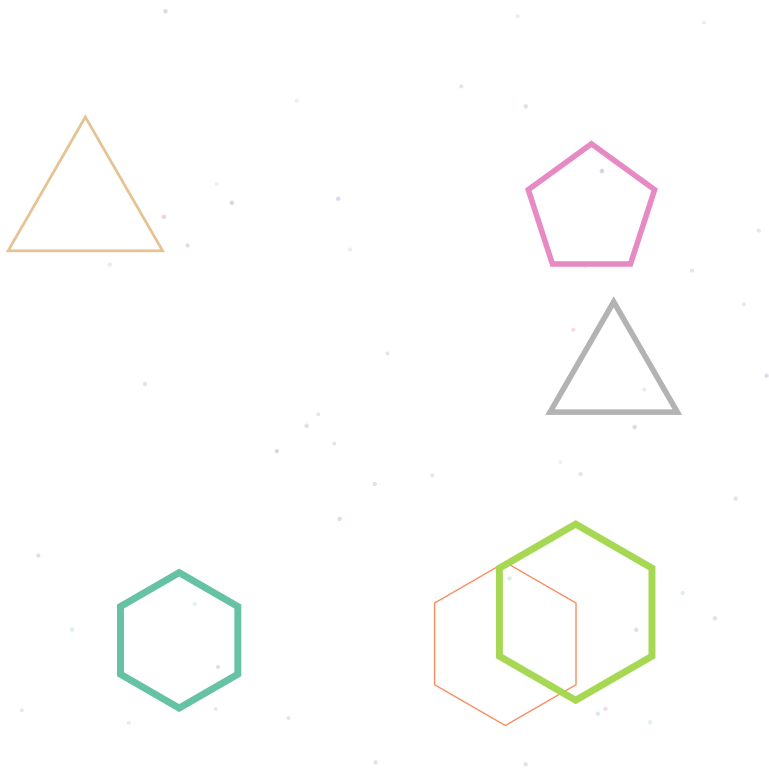[{"shape": "hexagon", "thickness": 2.5, "radius": 0.44, "center": [0.233, 0.168]}, {"shape": "hexagon", "thickness": 0.5, "radius": 0.53, "center": [0.656, 0.164]}, {"shape": "pentagon", "thickness": 2, "radius": 0.43, "center": [0.768, 0.727]}, {"shape": "hexagon", "thickness": 2.5, "radius": 0.57, "center": [0.748, 0.205]}, {"shape": "triangle", "thickness": 1, "radius": 0.58, "center": [0.111, 0.732]}, {"shape": "triangle", "thickness": 2, "radius": 0.48, "center": [0.797, 0.512]}]